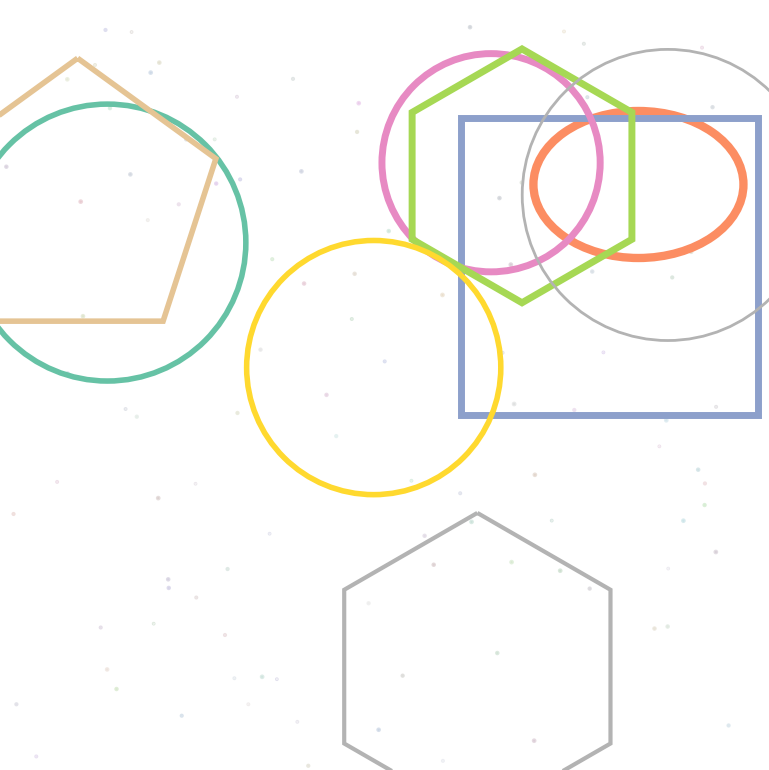[{"shape": "circle", "thickness": 2, "radius": 0.9, "center": [0.139, 0.685]}, {"shape": "oval", "thickness": 3, "radius": 0.68, "center": [0.829, 0.76]}, {"shape": "square", "thickness": 2.5, "radius": 0.96, "center": [0.792, 0.654]}, {"shape": "circle", "thickness": 2.5, "radius": 0.71, "center": [0.638, 0.789]}, {"shape": "hexagon", "thickness": 2.5, "radius": 0.82, "center": [0.678, 0.772]}, {"shape": "circle", "thickness": 2, "radius": 0.83, "center": [0.485, 0.523]}, {"shape": "pentagon", "thickness": 2, "radius": 0.94, "center": [0.101, 0.736]}, {"shape": "circle", "thickness": 1, "radius": 0.95, "center": [0.867, 0.747]}, {"shape": "hexagon", "thickness": 1.5, "radius": 1.0, "center": [0.62, 0.134]}]